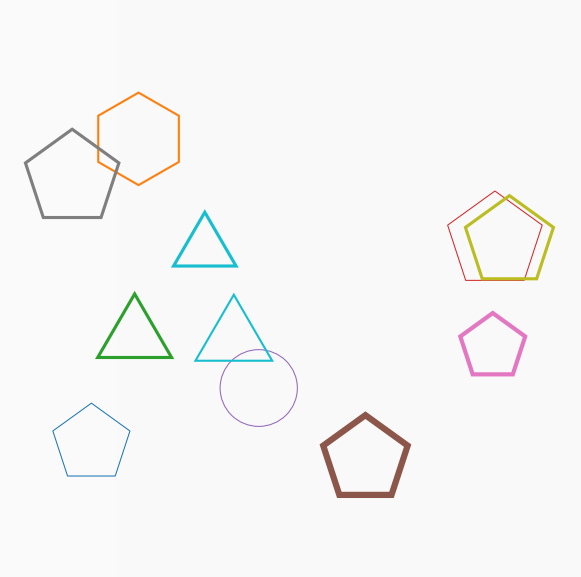[{"shape": "pentagon", "thickness": 0.5, "radius": 0.35, "center": [0.157, 0.231]}, {"shape": "hexagon", "thickness": 1, "radius": 0.4, "center": [0.238, 0.759]}, {"shape": "triangle", "thickness": 1.5, "radius": 0.37, "center": [0.232, 0.417]}, {"shape": "pentagon", "thickness": 0.5, "radius": 0.43, "center": [0.851, 0.583]}, {"shape": "circle", "thickness": 0.5, "radius": 0.33, "center": [0.445, 0.327]}, {"shape": "pentagon", "thickness": 3, "radius": 0.38, "center": [0.629, 0.204]}, {"shape": "pentagon", "thickness": 2, "radius": 0.29, "center": [0.848, 0.398]}, {"shape": "pentagon", "thickness": 1.5, "radius": 0.42, "center": [0.124, 0.691]}, {"shape": "pentagon", "thickness": 1.5, "radius": 0.4, "center": [0.876, 0.581]}, {"shape": "triangle", "thickness": 1.5, "radius": 0.31, "center": [0.352, 0.57]}, {"shape": "triangle", "thickness": 1, "radius": 0.38, "center": [0.402, 0.413]}]